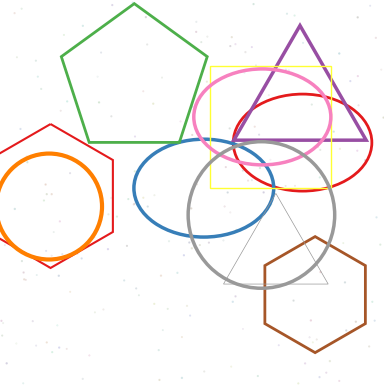[{"shape": "hexagon", "thickness": 1.5, "radius": 0.93, "center": [0.131, 0.491]}, {"shape": "oval", "thickness": 2, "radius": 0.9, "center": [0.786, 0.63]}, {"shape": "oval", "thickness": 2.5, "radius": 0.91, "center": [0.529, 0.511]}, {"shape": "pentagon", "thickness": 2, "radius": 1.0, "center": [0.349, 0.791]}, {"shape": "triangle", "thickness": 2.5, "radius": 0.99, "center": [0.779, 0.735]}, {"shape": "circle", "thickness": 3, "radius": 0.69, "center": [0.127, 0.464]}, {"shape": "square", "thickness": 1, "radius": 0.79, "center": [0.702, 0.67]}, {"shape": "hexagon", "thickness": 2, "radius": 0.75, "center": [0.819, 0.235]}, {"shape": "oval", "thickness": 2.5, "radius": 0.89, "center": [0.681, 0.696]}, {"shape": "triangle", "thickness": 0.5, "radius": 0.79, "center": [0.716, 0.341]}, {"shape": "circle", "thickness": 2.5, "radius": 0.95, "center": [0.679, 0.442]}]